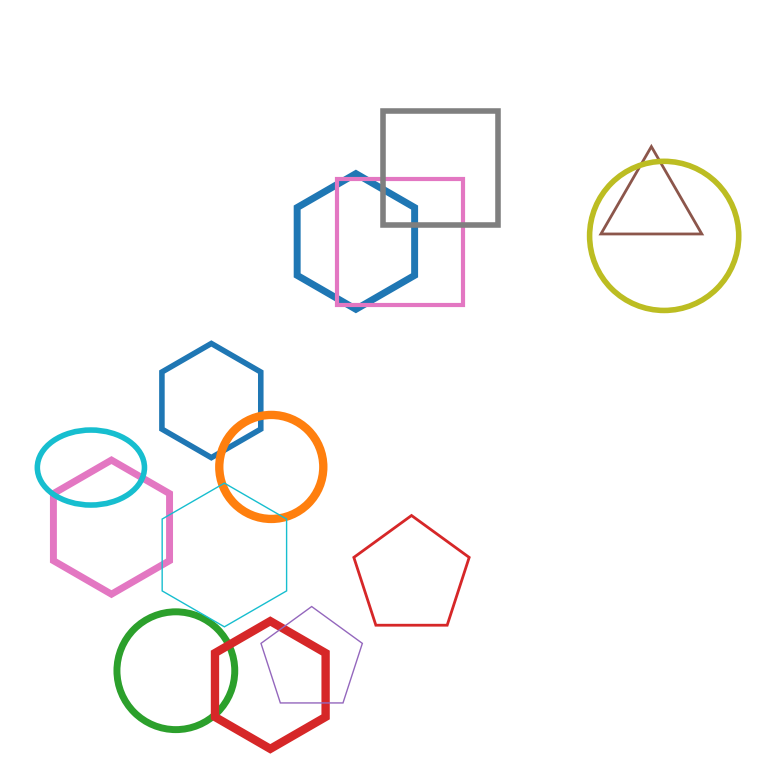[{"shape": "hexagon", "thickness": 2, "radius": 0.37, "center": [0.274, 0.48]}, {"shape": "hexagon", "thickness": 2.5, "radius": 0.44, "center": [0.462, 0.686]}, {"shape": "circle", "thickness": 3, "radius": 0.34, "center": [0.352, 0.394]}, {"shape": "circle", "thickness": 2.5, "radius": 0.38, "center": [0.228, 0.129]}, {"shape": "pentagon", "thickness": 1, "radius": 0.39, "center": [0.534, 0.252]}, {"shape": "hexagon", "thickness": 3, "radius": 0.41, "center": [0.351, 0.11]}, {"shape": "pentagon", "thickness": 0.5, "radius": 0.35, "center": [0.405, 0.143]}, {"shape": "triangle", "thickness": 1, "radius": 0.38, "center": [0.846, 0.734]}, {"shape": "square", "thickness": 1.5, "radius": 0.41, "center": [0.519, 0.686]}, {"shape": "hexagon", "thickness": 2.5, "radius": 0.44, "center": [0.145, 0.315]}, {"shape": "square", "thickness": 2, "radius": 0.37, "center": [0.572, 0.782]}, {"shape": "circle", "thickness": 2, "radius": 0.48, "center": [0.863, 0.694]}, {"shape": "hexagon", "thickness": 0.5, "radius": 0.47, "center": [0.291, 0.279]}, {"shape": "oval", "thickness": 2, "radius": 0.35, "center": [0.118, 0.393]}]